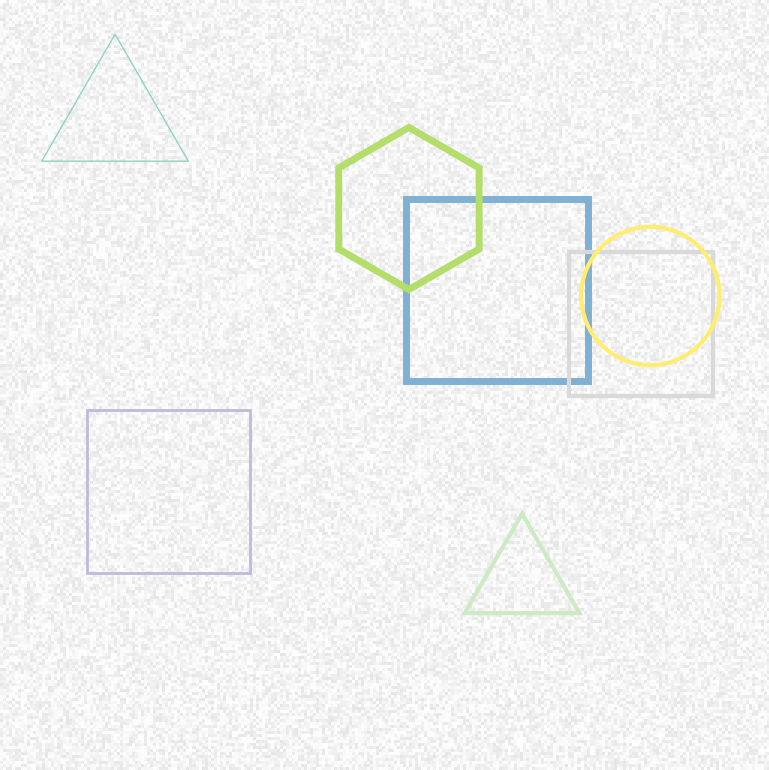[{"shape": "triangle", "thickness": 0.5, "radius": 0.55, "center": [0.149, 0.846]}, {"shape": "square", "thickness": 1, "radius": 0.53, "center": [0.219, 0.362]}, {"shape": "square", "thickness": 2.5, "radius": 0.59, "center": [0.645, 0.623]}, {"shape": "hexagon", "thickness": 2.5, "radius": 0.53, "center": [0.531, 0.729]}, {"shape": "square", "thickness": 1.5, "radius": 0.47, "center": [0.832, 0.58]}, {"shape": "triangle", "thickness": 1.5, "radius": 0.43, "center": [0.678, 0.247]}, {"shape": "circle", "thickness": 1.5, "radius": 0.45, "center": [0.845, 0.616]}]